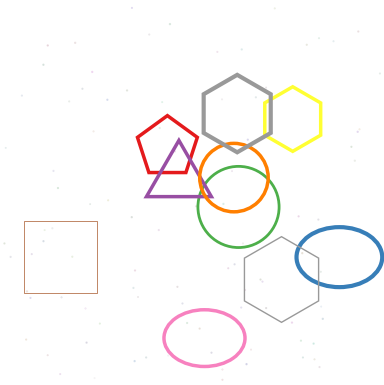[{"shape": "pentagon", "thickness": 2.5, "radius": 0.41, "center": [0.435, 0.618]}, {"shape": "oval", "thickness": 3, "radius": 0.56, "center": [0.881, 0.332]}, {"shape": "circle", "thickness": 2, "radius": 0.53, "center": [0.62, 0.462]}, {"shape": "triangle", "thickness": 2.5, "radius": 0.49, "center": [0.465, 0.538]}, {"shape": "circle", "thickness": 2.5, "radius": 0.44, "center": [0.608, 0.539]}, {"shape": "hexagon", "thickness": 2.5, "radius": 0.42, "center": [0.76, 0.691]}, {"shape": "square", "thickness": 0.5, "radius": 0.47, "center": [0.157, 0.332]}, {"shape": "oval", "thickness": 2.5, "radius": 0.53, "center": [0.531, 0.122]}, {"shape": "hexagon", "thickness": 3, "radius": 0.5, "center": [0.616, 0.705]}, {"shape": "hexagon", "thickness": 1, "radius": 0.56, "center": [0.731, 0.274]}]